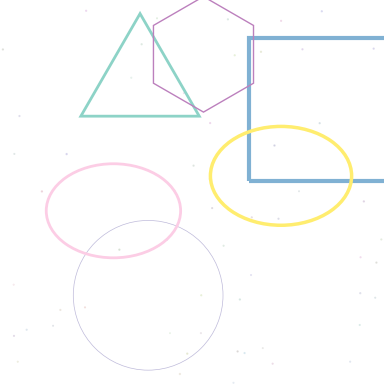[{"shape": "triangle", "thickness": 2, "radius": 0.89, "center": [0.364, 0.787]}, {"shape": "circle", "thickness": 0.5, "radius": 0.97, "center": [0.385, 0.233]}, {"shape": "square", "thickness": 3, "radius": 0.93, "center": [0.833, 0.716]}, {"shape": "oval", "thickness": 2, "radius": 0.87, "center": [0.295, 0.453]}, {"shape": "hexagon", "thickness": 1, "radius": 0.75, "center": [0.529, 0.859]}, {"shape": "oval", "thickness": 2.5, "radius": 0.92, "center": [0.73, 0.543]}]